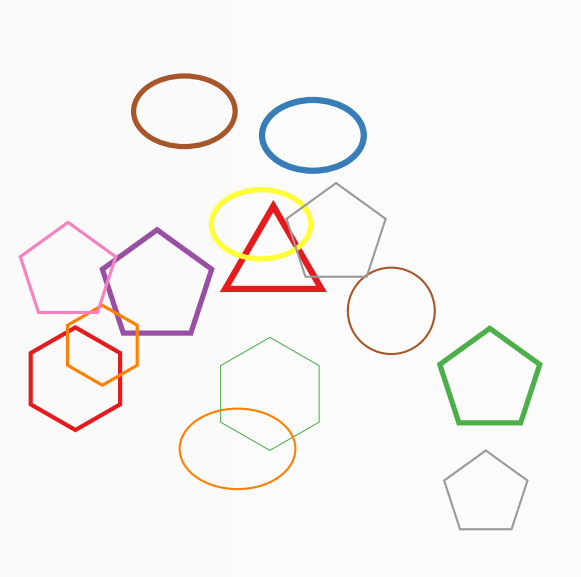[{"shape": "triangle", "thickness": 3, "radius": 0.48, "center": [0.47, 0.547]}, {"shape": "hexagon", "thickness": 2, "radius": 0.44, "center": [0.13, 0.343]}, {"shape": "oval", "thickness": 3, "radius": 0.44, "center": [0.538, 0.765]}, {"shape": "pentagon", "thickness": 2.5, "radius": 0.45, "center": [0.843, 0.34]}, {"shape": "hexagon", "thickness": 0.5, "radius": 0.49, "center": [0.464, 0.317]}, {"shape": "pentagon", "thickness": 2.5, "radius": 0.49, "center": [0.27, 0.502]}, {"shape": "oval", "thickness": 1, "radius": 0.5, "center": [0.409, 0.222]}, {"shape": "hexagon", "thickness": 1.5, "radius": 0.35, "center": [0.176, 0.401]}, {"shape": "oval", "thickness": 2.5, "radius": 0.43, "center": [0.449, 0.611]}, {"shape": "oval", "thickness": 2.5, "radius": 0.44, "center": [0.317, 0.806]}, {"shape": "circle", "thickness": 1, "radius": 0.37, "center": [0.673, 0.461]}, {"shape": "pentagon", "thickness": 1.5, "radius": 0.43, "center": [0.117, 0.528]}, {"shape": "pentagon", "thickness": 1, "radius": 0.45, "center": [0.578, 0.593]}, {"shape": "pentagon", "thickness": 1, "radius": 0.38, "center": [0.836, 0.144]}]